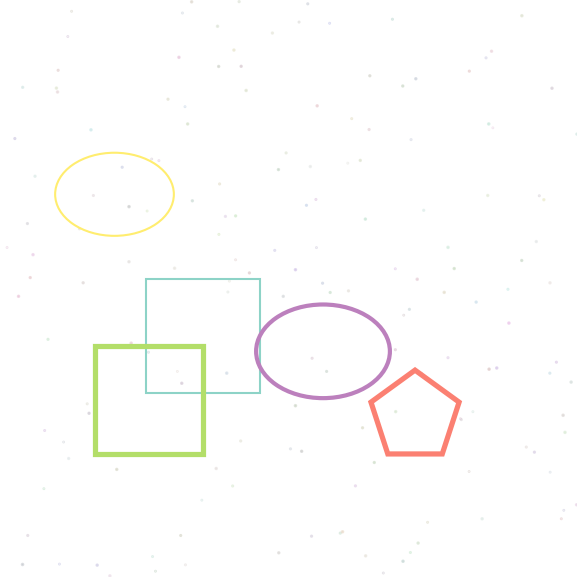[{"shape": "square", "thickness": 1, "radius": 0.49, "center": [0.351, 0.417]}, {"shape": "pentagon", "thickness": 2.5, "radius": 0.4, "center": [0.719, 0.278]}, {"shape": "square", "thickness": 2.5, "radius": 0.47, "center": [0.258, 0.306]}, {"shape": "oval", "thickness": 2, "radius": 0.58, "center": [0.559, 0.391]}, {"shape": "oval", "thickness": 1, "radius": 0.51, "center": [0.198, 0.663]}]